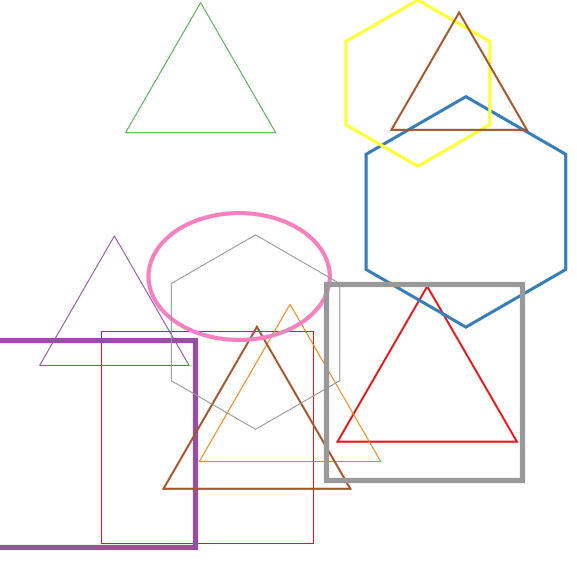[{"shape": "square", "thickness": 0.5, "radius": 0.92, "center": [0.358, 0.243]}, {"shape": "triangle", "thickness": 1, "radius": 0.9, "center": [0.74, 0.324]}, {"shape": "hexagon", "thickness": 1.5, "radius": 1.0, "center": [0.807, 0.632]}, {"shape": "triangle", "thickness": 0.5, "radius": 0.75, "center": [0.347, 0.844]}, {"shape": "triangle", "thickness": 0.5, "radius": 0.75, "center": [0.198, 0.441]}, {"shape": "square", "thickness": 2.5, "radius": 0.9, "center": [0.159, 0.23]}, {"shape": "triangle", "thickness": 0.5, "radius": 0.91, "center": [0.502, 0.291]}, {"shape": "hexagon", "thickness": 1.5, "radius": 0.72, "center": [0.724, 0.855]}, {"shape": "triangle", "thickness": 1, "radius": 0.93, "center": [0.445, 0.246]}, {"shape": "triangle", "thickness": 1, "radius": 0.68, "center": [0.795, 0.842]}, {"shape": "oval", "thickness": 2, "radius": 0.78, "center": [0.414, 0.52]}, {"shape": "hexagon", "thickness": 0.5, "radius": 0.84, "center": [0.443, 0.424]}, {"shape": "square", "thickness": 2.5, "radius": 0.85, "center": [0.734, 0.338]}]